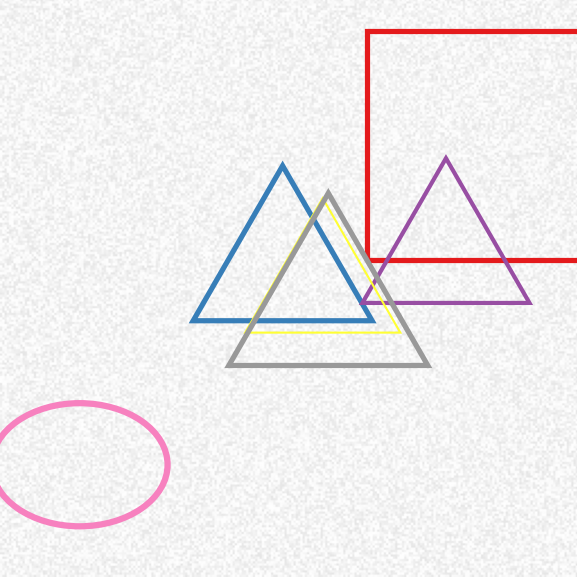[{"shape": "square", "thickness": 2.5, "radius": 0.99, "center": [0.834, 0.747]}, {"shape": "triangle", "thickness": 2.5, "radius": 0.89, "center": [0.489, 0.533]}, {"shape": "triangle", "thickness": 2, "radius": 0.84, "center": [0.772, 0.558]}, {"shape": "triangle", "thickness": 1, "radius": 0.78, "center": [0.559, 0.501]}, {"shape": "oval", "thickness": 3, "radius": 0.76, "center": [0.138, 0.194]}, {"shape": "triangle", "thickness": 2.5, "radius": 0.99, "center": [0.569, 0.466]}]